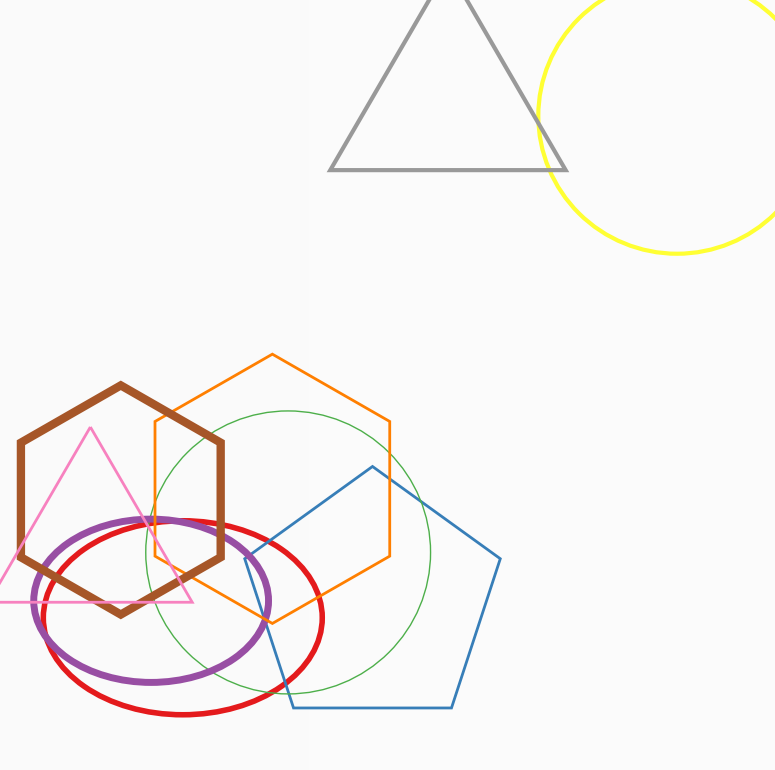[{"shape": "oval", "thickness": 2, "radius": 0.9, "center": [0.236, 0.198]}, {"shape": "pentagon", "thickness": 1, "radius": 0.87, "center": [0.481, 0.221]}, {"shape": "circle", "thickness": 0.5, "radius": 0.92, "center": [0.372, 0.283]}, {"shape": "oval", "thickness": 2.5, "radius": 0.76, "center": [0.195, 0.22]}, {"shape": "hexagon", "thickness": 1, "radius": 0.87, "center": [0.351, 0.365]}, {"shape": "circle", "thickness": 1.5, "radius": 0.9, "center": [0.874, 0.85]}, {"shape": "hexagon", "thickness": 3, "radius": 0.74, "center": [0.156, 0.351]}, {"shape": "triangle", "thickness": 1, "radius": 0.76, "center": [0.117, 0.294]}, {"shape": "triangle", "thickness": 1.5, "radius": 0.88, "center": [0.578, 0.867]}]